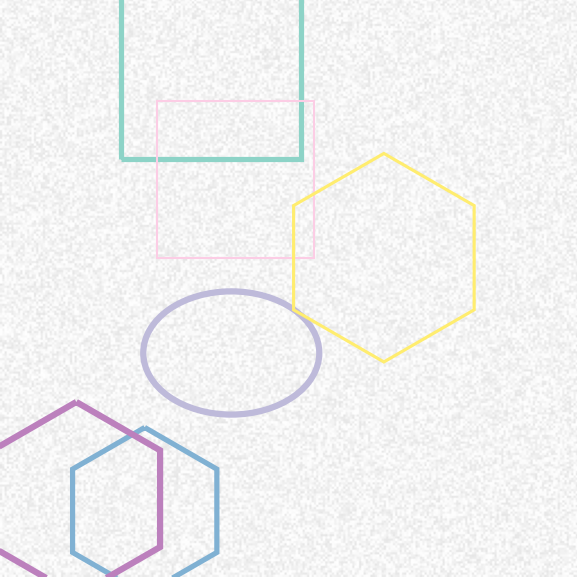[{"shape": "square", "thickness": 2.5, "radius": 0.78, "center": [0.365, 0.881]}, {"shape": "oval", "thickness": 3, "radius": 0.76, "center": [0.4, 0.388]}, {"shape": "hexagon", "thickness": 2.5, "radius": 0.72, "center": [0.251, 0.115]}, {"shape": "square", "thickness": 1, "radius": 0.68, "center": [0.408, 0.689]}, {"shape": "hexagon", "thickness": 3, "radius": 0.84, "center": [0.132, 0.136]}, {"shape": "hexagon", "thickness": 1.5, "radius": 0.9, "center": [0.665, 0.553]}]